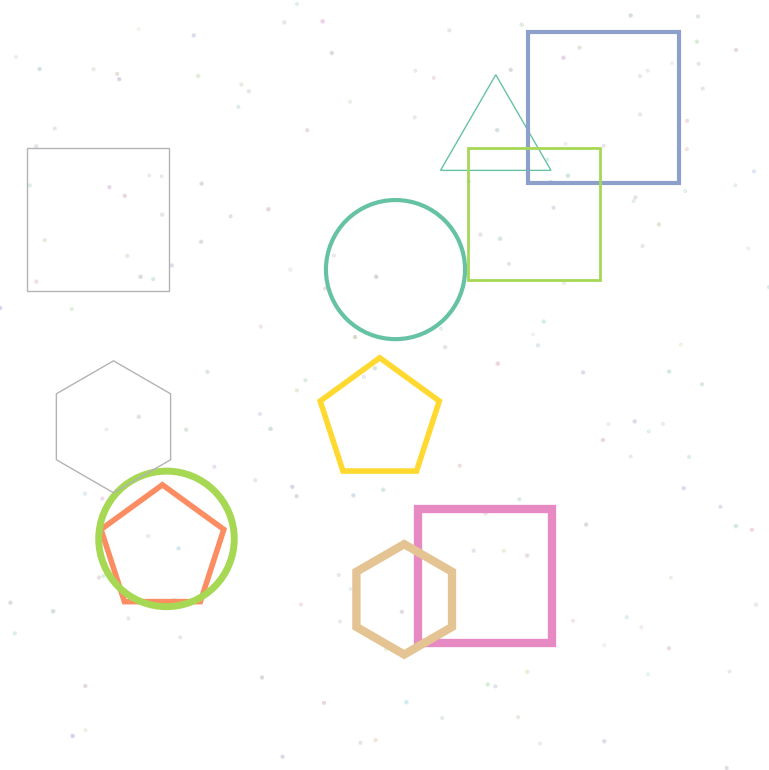[{"shape": "triangle", "thickness": 0.5, "radius": 0.41, "center": [0.644, 0.82]}, {"shape": "circle", "thickness": 1.5, "radius": 0.45, "center": [0.514, 0.65]}, {"shape": "pentagon", "thickness": 2, "radius": 0.42, "center": [0.211, 0.287]}, {"shape": "square", "thickness": 1.5, "radius": 0.49, "center": [0.784, 0.861]}, {"shape": "square", "thickness": 3, "radius": 0.44, "center": [0.63, 0.252]}, {"shape": "circle", "thickness": 2.5, "radius": 0.44, "center": [0.216, 0.3]}, {"shape": "square", "thickness": 1, "radius": 0.43, "center": [0.694, 0.722]}, {"shape": "pentagon", "thickness": 2, "radius": 0.41, "center": [0.493, 0.454]}, {"shape": "hexagon", "thickness": 3, "radius": 0.36, "center": [0.525, 0.222]}, {"shape": "square", "thickness": 0.5, "radius": 0.46, "center": [0.127, 0.715]}, {"shape": "hexagon", "thickness": 0.5, "radius": 0.43, "center": [0.147, 0.446]}]